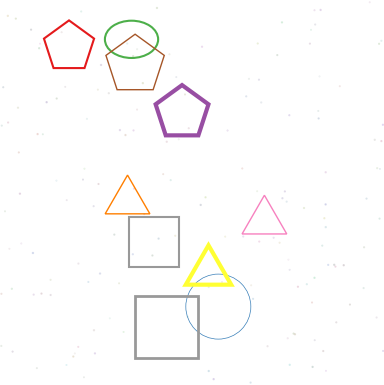[{"shape": "pentagon", "thickness": 1.5, "radius": 0.34, "center": [0.179, 0.879]}, {"shape": "circle", "thickness": 0.5, "radius": 0.42, "center": [0.567, 0.204]}, {"shape": "oval", "thickness": 1.5, "radius": 0.35, "center": [0.342, 0.898]}, {"shape": "pentagon", "thickness": 3, "radius": 0.36, "center": [0.473, 0.707]}, {"shape": "triangle", "thickness": 1, "radius": 0.34, "center": [0.331, 0.478]}, {"shape": "triangle", "thickness": 3, "radius": 0.34, "center": [0.542, 0.295]}, {"shape": "pentagon", "thickness": 1, "radius": 0.4, "center": [0.351, 0.831]}, {"shape": "triangle", "thickness": 1, "radius": 0.34, "center": [0.687, 0.426]}, {"shape": "square", "thickness": 1.5, "radius": 0.32, "center": [0.401, 0.372]}, {"shape": "square", "thickness": 2, "radius": 0.4, "center": [0.432, 0.151]}]